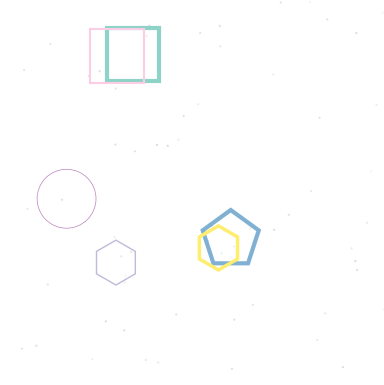[{"shape": "square", "thickness": 3, "radius": 0.34, "center": [0.345, 0.859]}, {"shape": "hexagon", "thickness": 1, "radius": 0.29, "center": [0.301, 0.318]}, {"shape": "pentagon", "thickness": 3, "radius": 0.38, "center": [0.599, 0.378]}, {"shape": "square", "thickness": 1.5, "radius": 0.35, "center": [0.304, 0.854]}, {"shape": "circle", "thickness": 0.5, "radius": 0.38, "center": [0.173, 0.484]}, {"shape": "hexagon", "thickness": 2.5, "radius": 0.29, "center": [0.567, 0.356]}]